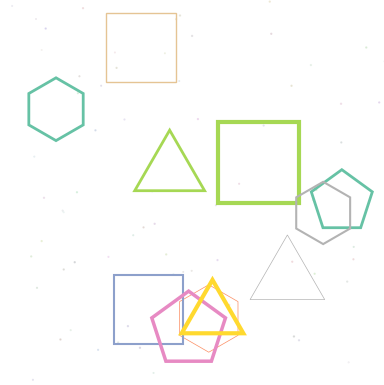[{"shape": "pentagon", "thickness": 2, "radius": 0.42, "center": [0.888, 0.476]}, {"shape": "hexagon", "thickness": 2, "radius": 0.41, "center": [0.145, 0.716]}, {"shape": "hexagon", "thickness": 0.5, "radius": 0.44, "center": [0.542, 0.173]}, {"shape": "square", "thickness": 1.5, "radius": 0.45, "center": [0.386, 0.196]}, {"shape": "pentagon", "thickness": 2.5, "radius": 0.5, "center": [0.49, 0.143]}, {"shape": "square", "thickness": 3, "radius": 0.53, "center": [0.672, 0.578]}, {"shape": "triangle", "thickness": 2, "radius": 0.52, "center": [0.441, 0.557]}, {"shape": "triangle", "thickness": 3, "radius": 0.46, "center": [0.552, 0.181]}, {"shape": "square", "thickness": 1, "radius": 0.45, "center": [0.366, 0.876]}, {"shape": "hexagon", "thickness": 1.5, "radius": 0.4, "center": [0.839, 0.447]}, {"shape": "triangle", "thickness": 0.5, "radius": 0.56, "center": [0.746, 0.278]}]